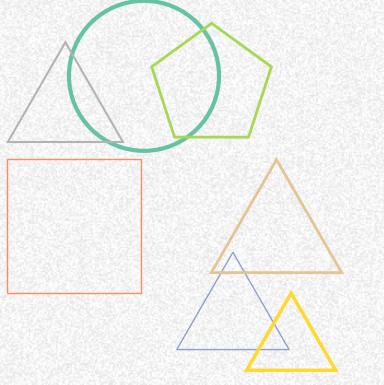[{"shape": "circle", "thickness": 3, "radius": 0.97, "center": [0.374, 0.803]}, {"shape": "square", "thickness": 1, "radius": 0.87, "center": [0.192, 0.413]}, {"shape": "triangle", "thickness": 1, "radius": 0.84, "center": [0.605, 0.176]}, {"shape": "pentagon", "thickness": 2, "radius": 0.82, "center": [0.549, 0.776]}, {"shape": "triangle", "thickness": 2.5, "radius": 0.67, "center": [0.756, 0.105]}, {"shape": "triangle", "thickness": 2, "radius": 0.98, "center": [0.718, 0.39]}, {"shape": "triangle", "thickness": 1.5, "radius": 0.86, "center": [0.17, 0.718]}]